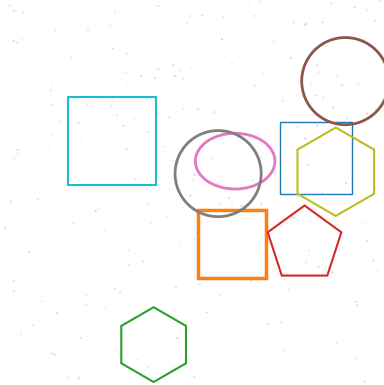[{"shape": "square", "thickness": 1, "radius": 0.46, "center": [0.82, 0.589]}, {"shape": "square", "thickness": 2.5, "radius": 0.44, "center": [0.603, 0.365]}, {"shape": "hexagon", "thickness": 1.5, "radius": 0.49, "center": [0.399, 0.105]}, {"shape": "pentagon", "thickness": 1.5, "radius": 0.5, "center": [0.791, 0.366]}, {"shape": "circle", "thickness": 2, "radius": 0.57, "center": [0.897, 0.789]}, {"shape": "oval", "thickness": 2, "radius": 0.52, "center": [0.611, 0.581]}, {"shape": "circle", "thickness": 2, "radius": 0.56, "center": [0.567, 0.549]}, {"shape": "hexagon", "thickness": 1.5, "radius": 0.57, "center": [0.872, 0.554]}, {"shape": "square", "thickness": 1.5, "radius": 0.57, "center": [0.291, 0.633]}]